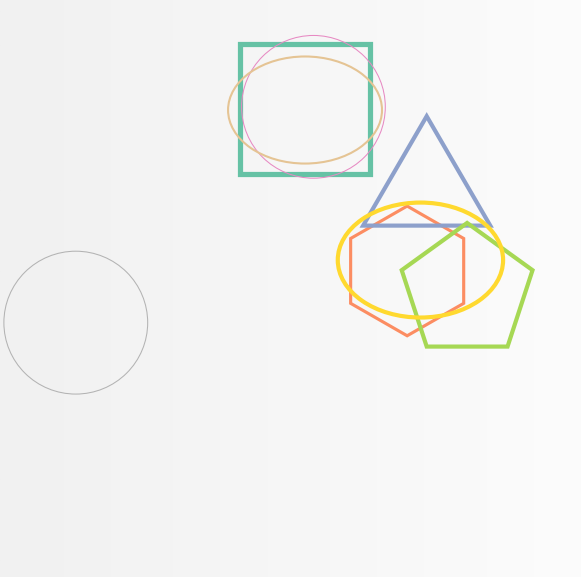[{"shape": "square", "thickness": 2.5, "radius": 0.56, "center": [0.524, 0.81]}, {"shape": "hexagon", "thickness": 1.5, "radius": 0.56, "center": [0.7, 0.53]}, {"shape": "triangle", "thickness": 2, "radius": 0.63, "center": [0.734, 0.672]}, {"shape": "circle", "thickness": 0.5, "radius": 0.62, "center": [0.539, 0.814]}, {"shape": "pentagon", "thickness": 2, "radius": 0.59, "center": [0.804, 0.495]}, {"shape": "oval", "thickness": 2, "radius": 0.71, "center": [0.723, 0.549]}, {"shape": "oval", "thickness": 1, "radius": 0.66, "center": [0.525, 0.809]}, {"shape": "circle", "thickness": 0.5, "radius": 0.62, "center": [0.13, 0.44]}]